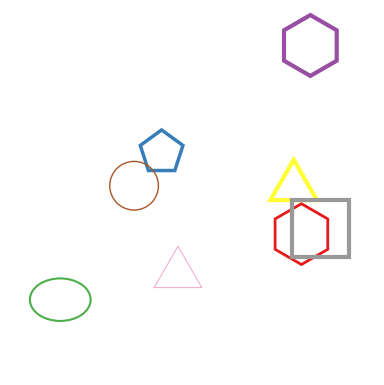[{"shape": "hexagon", "thickness": 2, "radius": 0.39, "center": [0.783, 0.392]}, {"shape": "pentagon", "thickness": 2.5, "radius": 0.29, "center": [0.42, 0.604]}, {"shape": "oval", "thickness": 1.5, "radius": 0.39, "center": [0.157, 0.222]}, {"shape": "hexagon", "thickness": 3, "radius": 0.4, "center": [0.806, 0.882]}, {"shape": "triangle", "thickness": 3, "radius": 0.35, "center": [0.763, 0.515]}, {"shape": "circle", "thickness": 1, "radius": 0.32, "center": [0.348, 0.518]}, {"shape": "triangle", "thickness": 0.5, "radius": 0.36, "center": [0.462, 0.289]}, {"shape": "square", "thickness": 3, "radius": 0.37, "center": [0.833, 0.407]}]